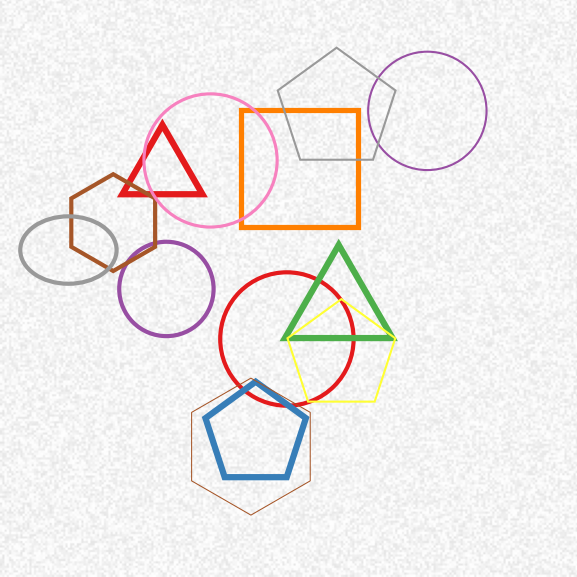[{"shape": "circle", "thickness": 2, "radius": 0.58, "center": [0.497, 0.412]}, {"shape": "triangle", "thickness": 3, "radius": 0.4, "center": [0.281, 0.703]}, {"shape": "pentagon", "thickness": 3, "radius": 0.46, "center": [0.443, 0.247]}, {"shape": "triangle", "thickness": 3, "radius": 0.54, "center": [0.587, 0.467]}, {"shape": "circle", "thickness": 2, "radius": 0.41, "center": [0.288, 0.499]}, {"shape": "circle", "thickness": 1, "radius": 0.51, "center": [0.74, 0.807]}, {"shape": "square", "thickness": 2.5, "radius": 0.51, "center": [0.519, 0.708]}, {"shape": "pentagon", "thickness": 1, "radius": 0.49, "center": [0.591, 0.383]}, {"shape": "hexagon", "thickness": 2, "radius": 0.42, "center": [0.196, 0.614]}, {"shape": "hexagon", "thickness": 0.5, "radius": 0.59, "center": [0.434, 0.226]}, {"shape": "circle", "thickness": 1.5, "radius": 0.58, "center": [0.365, 0.721]}, {"shape": "oval", "thickness": 2, "radius": 0.42, "center": [0.118, 0.566]}, {"shape": "pentagon", "thickness": 1, "radius": 0.54, "center": [0.583, 0.809]}]